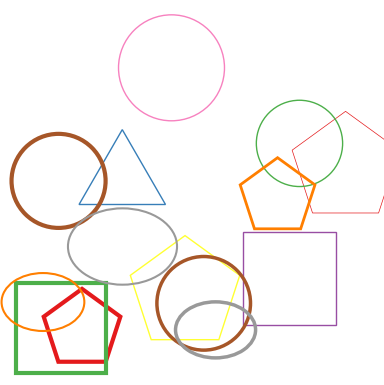[{"shape": "pentagon", "thickness": 3, "radius": 0.52, "center": [0.213, 0.145]}, {"shape": "pentagon", "thickness": 0.5, "radius": 0.73, "center": [0.898, 0.565]}, {"shape": "triangle", "thickness": 1, "radius": 0.65, "center": [0.318, 0.534]}, {"shape": "circle", "thickness": 1, "radius": 0.56, "center": [0.778, 0.628]}, {"shape": "square", "thickness": 3, "radius": 0.58, "center": [0.159, 0.148]}, {"shape": "square", "thickness": 1, "radius": 0.6, "center": [0.752, 0.276]}, {"shape": "pentagon", "thickness": 2, "radius": 0.51, "center": [0.721, 0.488]}, {"shape": "oval", "thickness": 1.5, "radius": 0.54, "center": [0.112, 0.216]}, {"shape": "pentagon", "thickness": 1, "radius": 0.75, "center": [0.481, 0.239]}, {"shape": "circle", "thickness": 3, "radius": 0.61, "center": [0.152, 0.53]}, {"shape": "circle", "thickness": 2.5, "radius": 0.61, "center": [0.529, 0.212]}, {"shape": "circle", "thickness": 1, "radius": 0.69, "center": [0.445, 0.824]}, {"shape": "oval", "thickness": 2.5, "radius": 0.52, "center": [0.56, 0.143]}, {"shape": "oval", "thickness": 1.5, "radius": 0.71, "center": [0.318, 0.36]}]